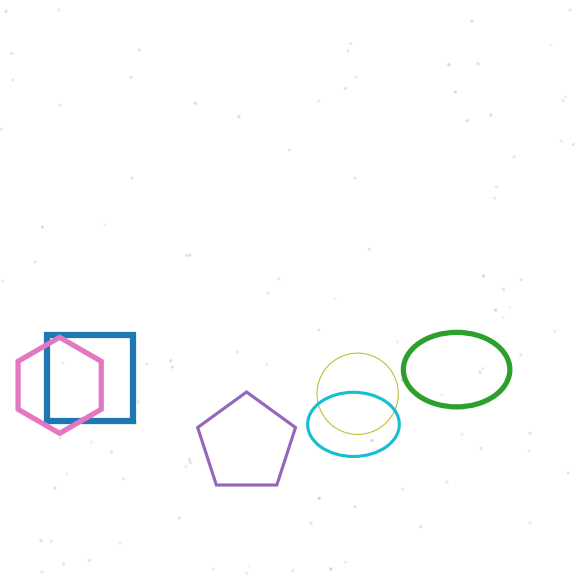[{"shape": "square", "thickness": 3, "radius": 0.37, "center": [0.155, 0.345]}, {"shape": "oval", "thickness": 2.5, "radius": 0.46, "center": [0.791, 0.359]}, {"shape": "pentagon", "thickness": 1.5, "radius": 0.45, "center": [0.427, 0.231]}, {"shape": "hexagon", "thickness": 2.5, "radius": 0.42, "center": [0.103, 0.332]}, {"shape": "circle", "thickness": 0.5, "radius": 0.35, "center": [0.619, 0.317]}, {"shape": "oval", "thickness": 1.5, "radius": 0.4, "center": [0.612, 0.264]}]